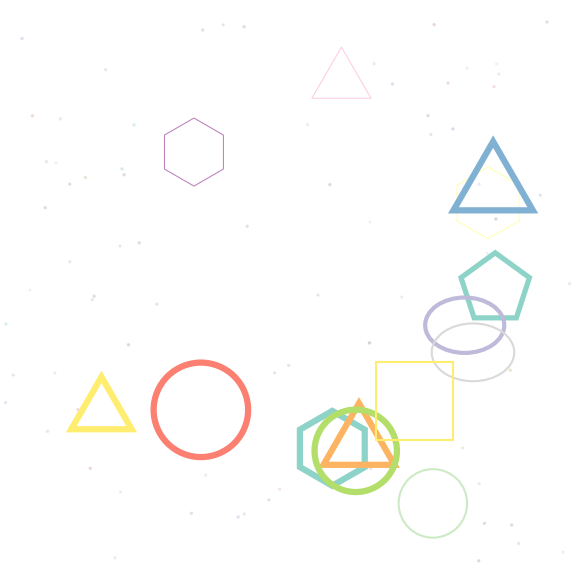[{"shape": "pentagon", "thickness": 2.5, "radius": 0.31, "center": [0.858, 0.499]}, {"shape": "hexagon", "thickness": 3, "radius": 0.32, "center": [0.575, 0.223]}, {"shape": "hexagon", "thickness": 0.5, "radius": 0.31, "center": [0.845, 0.648]}, {"shape": "oval", "thickness": 2, "radius": 0.34, "center": [0.805, 0.436]}, {"shape": "circle", "thickness": 3, "radius": 0.41, "center": [0.348, 0.289]}, {"shape": "triangle", "thickness": 3, "radius": 0.4, "center": [0.854, 0.675]}, {"shape": "triangle", "thickness": 3, "radius": 0.36, "center": [0.622, 0.23]}, {"shape": "circle", "thickness": 3, "radius": 0.36, "center": [0.616, 0.218]}, {"shape": "triangle", "thickness": 0.5, "radius": 0.3, "center": [0.591, 0.859]}, {"shape": "oval", "thickness": 1, "radius": 0.36, "center": [0.819, 0.389]}, {"shape": "hexagon", "thickness": 0.5, "radius": 0.29, "center": [0.336, 0.736]}, {"shape": "circle", "thickness": 1, "radius": 0.3, "center": [0.75, 0.127]}, {"shape": "triangle", "thickness": 3, "radius": 0.3, "center": [0.176, 0.286]}, {"shape": "square", "thickness": 1, "radius": 0.34, "center": [0.718, 0.305]}]